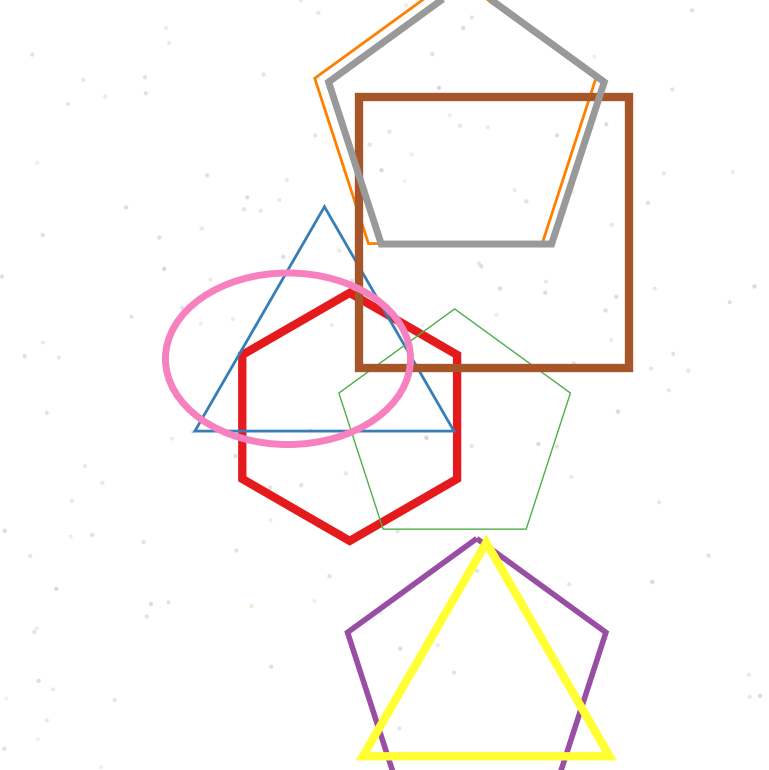[{"shape": "hexagon", "thickness": 3, "radius": 0.81, "center": [0.454, 0.459]}, {"shape": "triangle", "thickness": 1, "radius": 0.97, "center": [0.421, 0.537]}, {"shape": "pentagon", "thickness": 0.5, "radius": 0.79, "center": [0.59, 0.441]}, {"shape": "pentagon", "thickness": 2, "radius": 0.88, "center": [0.619, 0.124]}, {"shape": "pentagon", "thickness": 1, "radius": 0.96, "center": [0.591, 0.839]}, {"shape": "triangle", "thickness": 3, "radius": 0.92, "center": [0.631, 0.11]}, {"shape": "square", "thickness": 3, "radius": 0.88, "center": [0.641, 0.698]}, {"shape": "oval", "thickness": 2.5, "radius": 0.8, "center": [0.374, 0.534]}, {"shape": "pentagon", "thickness": 2.5, "radius": 0.94, "center": [0.606, 0.835]}]